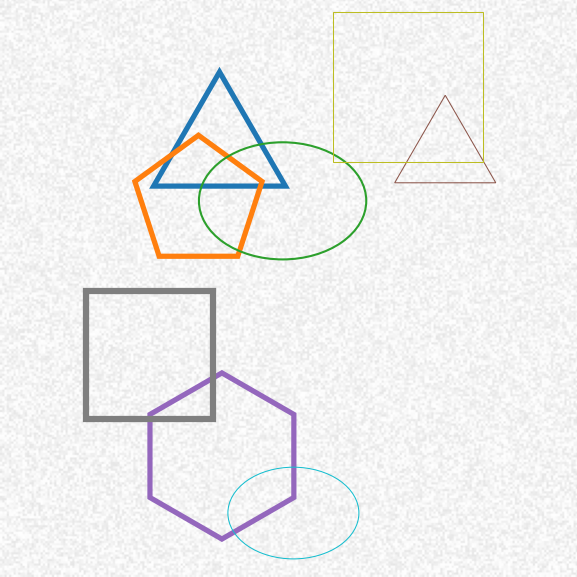[{"shape": "triangle", "thickness": 2.5, "radius": 0.66, "center": [0.38, 0.743]}, {"shape": "pentagon", "thickness": 2.5, "radius": 0.58, "center": [0.344, 0.649]}, {"shape": "oval", "thickness": 1, "radius": 0.72, "center": [0.489, 0.651]}, {"shape": "hexagon", "thickness": 2.5, "radius": 0.72, "center": [0.384, 0.21]}, {"shape": "triangle", "thickness": 0.5, "radius": 0.51, "center": [0.771, 0.733]}, {"shape": "square", "thickness": 3, "radius": 0.55, "center": [0.259, 0.384]}, {"shape": "square", "thickness": 0.5, "radius": 0.65, "center": [0.707, 0.848]}, {"shape": "oval", "thickness": 0.5, "radius": 0.57, "center": [0.508, 0.111]}]